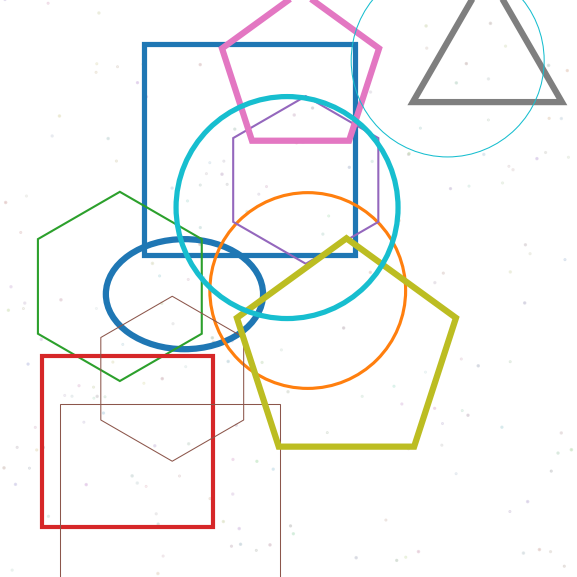[{"shape": "oval", "thickness": 3, "radius": 0.68, "center": [0.319, 0.49]}, {"shape": "square", "thickness": 2.5, "radius": 0.91, "center": [0.432, 0.74]}, {"shape": "circle", "thickness": 1.5, "radius": 0.85, "center": [0.533, 0.496]}, {"shape": "hexagon", "thickness": 1, "radius": 0.82, "center": [0.208, 0.503]}, {"shape": "square", "thickness": 2, "radius": 0.74, "center": [0.221, 0.235]}, {"shape": "hexagon", "thickness": 1, "radius": 0.73, "center": [0.529, 0.688]}, {"shape": "hexagon", "thickness": 0.5, "radius": 0.71, "center": [0.298, 0.343]}, {"shape": "square", "thickness": 0.5, "radius": 0.95, "center": [0.294, 0.109]}, {"shape": "pentagon", "thickness": 3, "radius": 0.71, "center": [0.52, 0.871]}, {"shape": "triangle", "thickness": 3, "radius": 0.75, "center": [0.844, 0.897]}, {"shape": "pentagon", "thickness": 3, "radius": 1.0, "center": [0.6, 0.387]}, {"shape": "circle", "thickness": 2.5, "radius": 0.96, "center": [0.497, 0.64]}, {"shape": "circle", "thickness": 0.5, "radius": 0.84, "center": [0.775, 0.894]}]